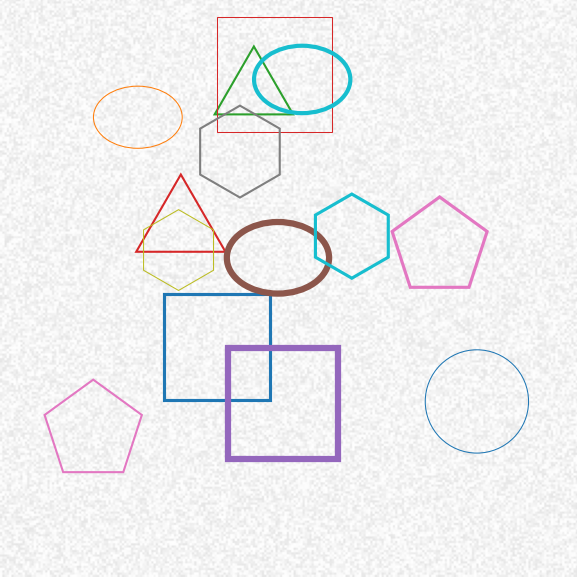[{"shape": "square", "thickness": 1.5, "radius": 0.46, "center": [0.376, 0.398]}, {"shape": "circle", "thickness": 0.5, "radius": 0.45, "center": [0.826, 0.304]}, {"shape": "oval", "thickness": 0.5, "radius": 0.38, "center": [0.239, 0.796]}, {"shape": "triangle", "thickness": 1, "radius": 0.39, "center": [0.44, 0.84]}, {"shape": "square", "thickness": 0.5, "radius": 0.5, "center": [0.475, 0.87]}, {"shape": "triangle", "thickness": 1, "radius": 0.45, "center": [0.313, 0.608]}, {"shape": "square", "thickness": 3, "radius": 0.48, "center": [0.49, 0.301]}, {"shape": "oval", "thickness": 3, "radius": 0.44, "center": [0.481, 0.553]}, {"shape": "pentagon", "thickness": 1.5, "radius": 0.43, "center": [0.761, 0.572]}, {"shape": "pentagon", "thickness": 1, "radius": 0.44, "center": [0.161, 0.253]}, {"shape": "hexagon", "thickness": 1, "radius": 0.4, "center": [0.415, 0.737]}, {"shape": "hexagon", "thickness": 0.5, "radius": 0.35, "center": [0.309, 0.566]}, {"shape": "hexagon", "thickness": 1.5, "radius": 0.36, "center": [0.609, 0.59]}, {"shape": "oval", "thickness": 2, "radius": 0.42, "center": [0.523, 0.862]}]